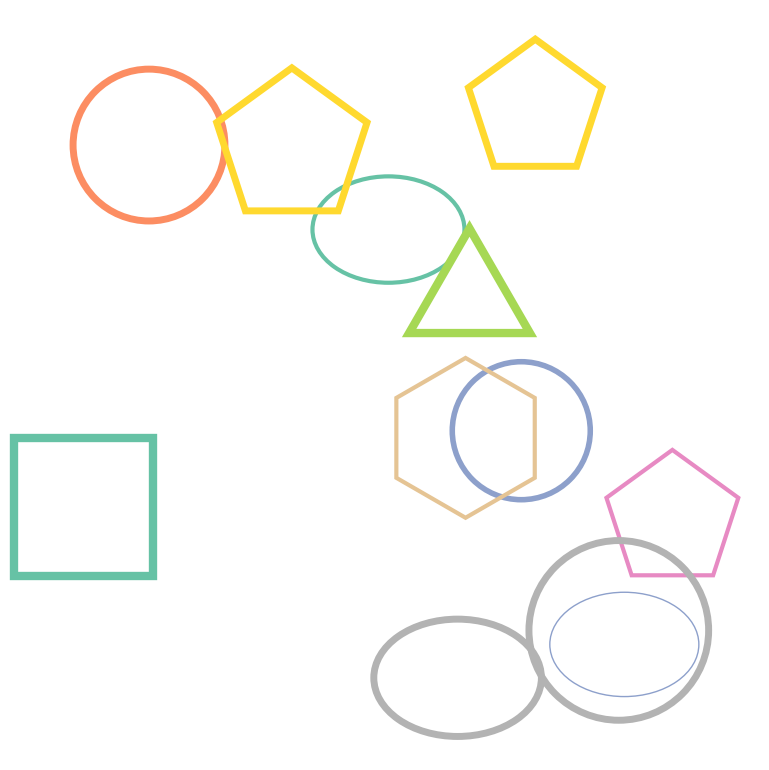[{"shape": "square", "thickness": 3, "radius": 0.45, "center": [0.109, 0.342]}, {"shape": "oval", "thickness": 1.5, "radius": 0.49, "center": [0.504, 0.702]}, {"shape": "circle", "thickness": 2.5, "radius": 0.49, "center": [0.194, 0.812]}, {"shape": "oval", "thickness": 0.5, "radius": 0.48, "center": [0.811, 0.163]}, {"shape": "circle", "thickness": 2, "radius": 0.45, "center": [0.677, 0.441]}, {"shape": "pentagon", "thickness": 1.5, "radius": 0.45, "center": [0.873, 0.326]}, {"shape": "triangle", "thickness": 3, "radius": 0.45, "center": [0.61, 0.613]}, {"shape": "pentagon", "thickness": 2.5, "radius": 0.46, "center": [0.695, 0.858]}, {"shape": "pentagon", "thickness": 2.5, "radius": 0.51, "center": [0.379, 0.809]}, {"shape": "hexagon", "thickness": 1.5, "radius": 0.52, "center": [0.605, 0.431]}, {"shape": "circle", "thickness": 2.5, "radius": 0.58, "center": [0.804, 0.181]}, {"shape": "oval", "thickness": 2.5, "radius": 0.54, "center": [0.594, 0.12]}]